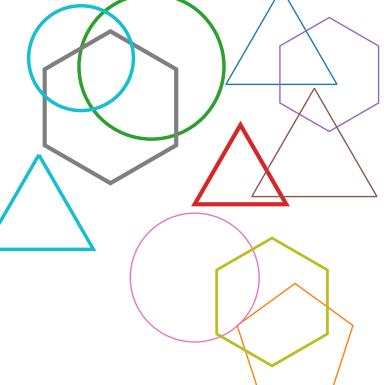[{"shape": "triangle", "thickness": 1, "radius": 0.83, "center": [0.731, 0.864]}, {"shape": "pentagon", "thickness": 1, "radius": 0.79, "center": [0.766, 0.106]}, {"shape": "circle", "thickness": 2.5, "radius": 0.94, "center": [0.393, 0.827]}, {"shape": "triangle", "thickness": 3, "radius": 0.69, "center": [0.625, 0.538]}, {"shape": "hexagon", "thickness": 1, "radius": 0.74, "center": [0.855, 0.807]}, {"shape": "triangle", "thickness": 1, "radius": 0.94, "center": [0.816, 0.583]}, {"shape": "circle", "thickness": 1, "radius": 0.84, "center": [0.506, 0.279]}, {"shape": "hexagon", "thickness": 3, "radius": 0.99, "center": [0.287, 0.721]}, {"shape": "hexagon", "thickness": 2, "radius": 0.83, "center": [0.707, 0.216]}, {"shape": "circle", "thickness": 2.5, "radius": 0.68, "center": [0.21, 0.849]}, {"shape": "triangle", "thickness": 2.5, "radius": 0.82, "center": [0.101, 0.434]}]